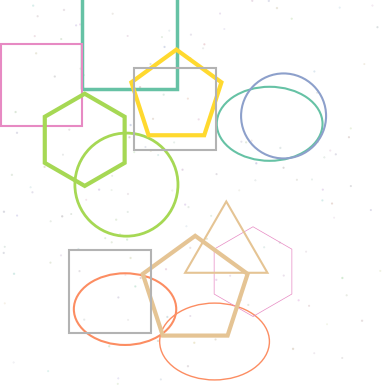[{"shape": "oval", "thickness": 1.5, "radius": 0.69, "center": [0.7, 0.678]}, {"shape": "square", "thickness": 2.5, "radius": 0.61, "center": [0.336, 0.893]}, {"shape": "oval", "thickness": 1, "radius": 0.71, "center": [0.557, 0.113]}, {"shape": "oval", "thickness": 1.5, "radius": 0.66, "center": [0.325, 0.197]}, {"shape": "circle", "thickness": 1.5, "radius": 0.55, "center": [0.737, 0.699]}, {"shape": "square", "thickness": 1.5, "radius": 0.53, "center": [0.108, 0.779]}, {"shape": "hexagon", "thickness": 0.5, "radius": 0.58, "center": [0.657, 0.295]}, {"shape": "circle", "thickness": 2, "radius": 0.67, "center": [0.328, 0.52]}, {"shape": "hexagon", "thickness": 3, "radius": 0.6, "center": [0.22, 0.637]}, {"shape": "pentagon", "thickness": 3, "radius": 0.61, "center": [0.458, 0.748]}, {"shape": "triangle", "thickness": 1.5, "radius": 0.62, "center": [0.588, 0.353]}, {"shape": "pentagon", "thickness": 3, "radius": 0.72, "center": [0.507, 0.244]}, {"shape": "square", "thickness": 1.5, "radius": 0.53, "center": [0.454, 0.716]}, {"shape": "square", "thickness": 1.5, "radius": 0.54, "center": [0.286, 0.242]}]